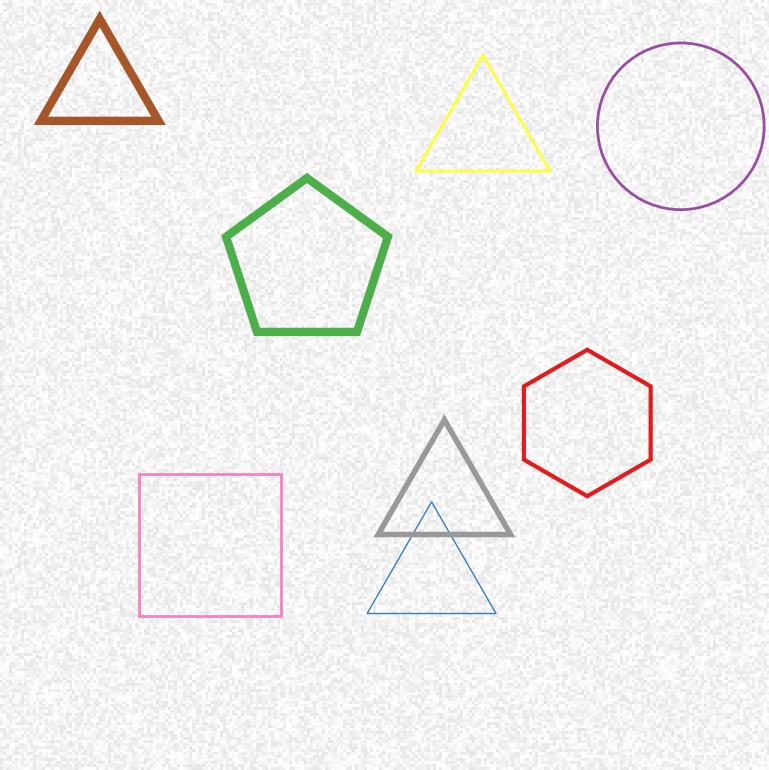[{"shape": "hexagon", "thickness": 1.5, "radius": 0.48, "center": [0.763, 0.451]}, {"shape": "triangle", "thickness": 0.5, "radius": 0.48, "center": [0.56, 0.252]}, {"shape": "pentagon", "thickness": 3, "radius": 0.55, "center": [0.399, 0.658]}, {"shape": "circle", "thickness": 1, "radius": 0.54, "center": [0.884, 0.836]}, {"shape": "triangle", "thickness": 1, "radius": 0.5, "center": [0.627, 0.828]}, {"shape": "triangle", "thickness": 3, "radius": 0.44, "center": [0.13, 0.887]}, {"shape": "square", "thickness": 1, "radius": 0.46, "center": [0.273, 0.293]}, {"shape": "triangle", "thickness": 2, "radius": 0.5, "center": [0.577, 0.355]}]